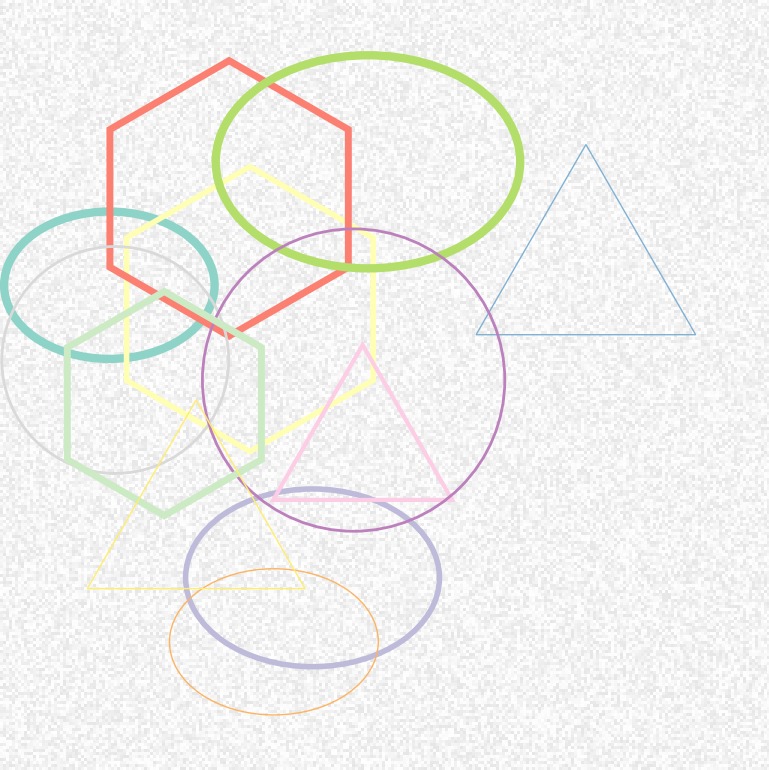[{"shape": "oval", "thickness": 3, "radius": 0.68, "center": [0.142, 0.63]}, {"shape": "hexagon", "thickness": 2, "radius": 0.92, "center": [0.325, 0.599]}, {"shape": "oval", "thickness": 2, "radius": 0.82, "center": [0.406, 0.25]}, {"shape": "hexagon", "thickness": 2.5, "radius": 0.89, "center": [0.298, 0.742]}, {"shape": "triangle", "thickness": 0.5, "radius": 0.82, "center": [0.761, 0.648]}, {"shape": "oval", "thickness": 0.5, "radius": 0.68, "center": [0.356, 0.166]}, {"shape": "oval", "thickness": 3, "radius": 0.99, "center": [0.478, 0.79]}, {"shape": "triangle", "thickness": 1.5, "radius": 0.67, "center": [0.471, 0.418]}, {"shape": "circle", "thickness": 1, "radius": 0.74, "center": [0.15, 0.532]}, {"shape": "circle", "thickness": 1, "radius": 0.98, "center": [0.459, 0.506]}, {"shape": "hexagon", "thickness": 2.5, "radius": 0.73, "center": [0.213, 0.476]}, {"shape": "triangle", "thickness": 0.5, "radius": 0.82, "center": [0.255, 0.317]}]